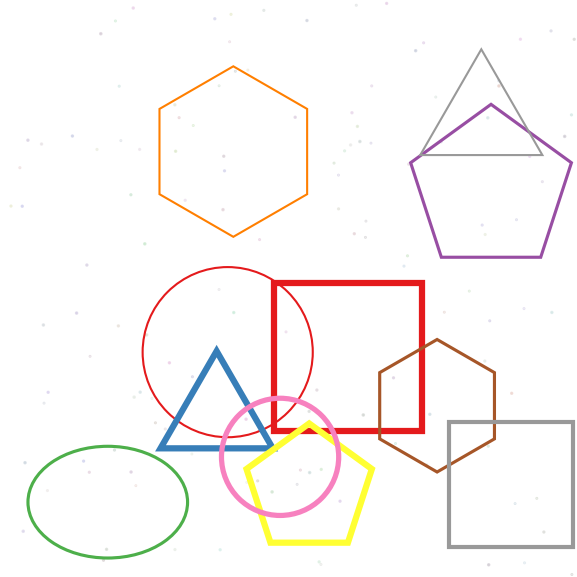[{"shape": "square", "thickness": 3, "radius": 0.64, "center": [0.603, 0.381]}, {"shape": "circle", "thickness": 1, "radius": 0.74, "center": [0.394, 0.389]}, {"shape": "triangle", "thickness": 3, "radius": 0.56, "center": [0.375, 0.279]}, {"shape": "oval", "thickness": 1.5, "radius": 0.69, "center": [0.187, 0.13]}, {"shape": "pentagon", "thickness": 1.5, "radius": 0.73, "center": [0.85, 0.672]}, {"shape": "hexagon", "thickness": 1, "radius": 0.74, "center": [0.404, 0.737]}, {"shape": "pentagon", "thickness": 3, "radius": 0.57, "center": [0.535, 0.152]}, {"shape": "hexagon", "thickness": 1.5, "radius": 0.57, "center": [0.757, 0.297]}, {"shape": "circle", "thickness": 2.5, "radius": 0.51, "center": [0.485, 0.208]}, {"shape": "square", "thickness": 2, "radius": 0.54, "center": [0.885, 0.16]}, {"shape": "triangle", "thickness": 1, "radius": 0.61, "center": [0.833, 0.792]}]